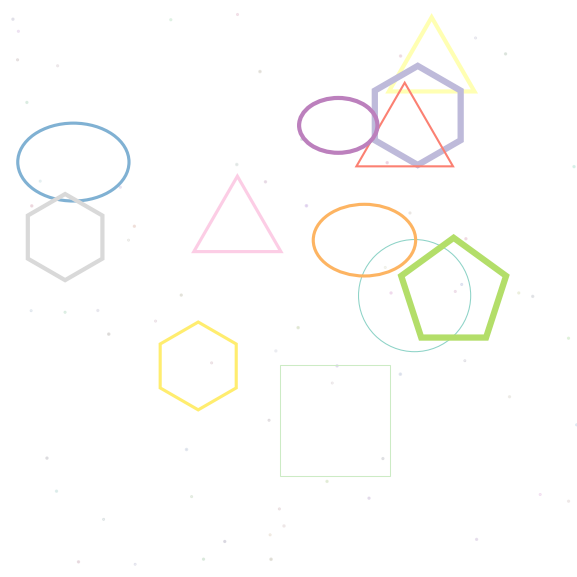[{"shape": "circle", "thickness": 0.5, "radius": 0.49, "center": [0.718, 0.487]}, {"shape": "triangle", "thickness": 2, "radius": 0.43, "center": [0.747, 0.884]}, {"shape": "hexagon", "thickness": 3, "radius": 0.43, "center": [0.723, 0.799]}, {"shape": "triangle", "thickness": 1, "radius": 0.48, "center": [0.701, 0.759]}, {"shape": "oval", "thickness": 1.5, "radius": 0.48, "center": [0.127, 0.718]}, {"shape": "oval", "thickness": 1.5, "radius": 0.44, "center": [0.631, 0.583]}, {"shape": "pentagon", "thickness": 3, "radius": 0.48, "center": [0.786, 0.492]}, {"shape": "triangle", "thickness": 1.5, "radius": 0.44, "center": [0.411, 0.607]}, {"shape": "hexagon", "thickness": 2, "radius": 0.37, "center": [0.113, 0.589]}, {"shape": "oval", "thickness": 2, "radius": 0.34, "center": [0.586, 0.782]}, {"shape": "square", "thickness": 0.5, "radius": 0.48, "center": [0.58, 0.271]}, {"shape": "hexagon", "thickness": 1.5, "radius": 0.38, "center": [0.343, 0.365]}]